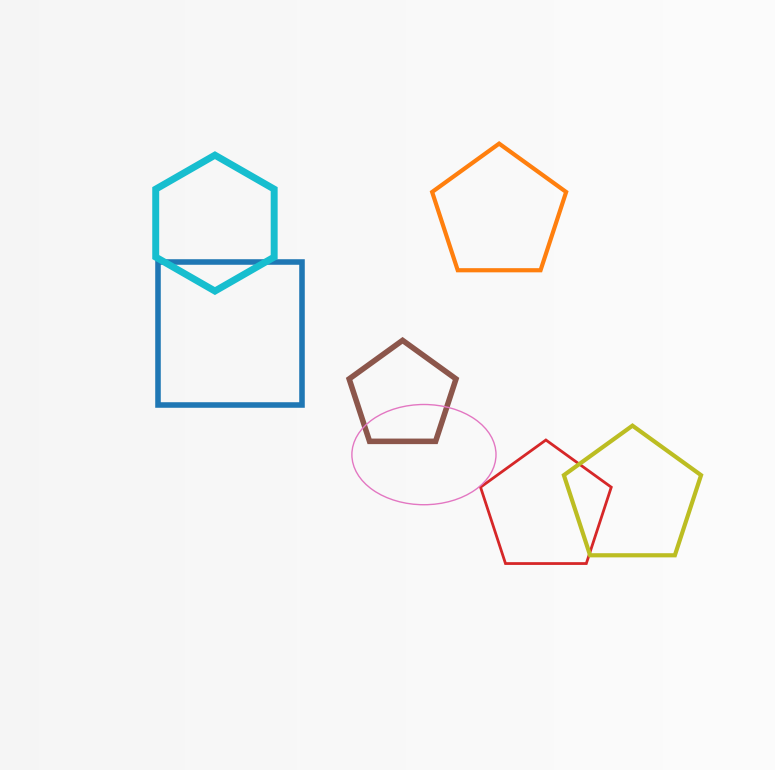[{"shape": "square", "thickness": 2, "radius": 0.46, "center": [0.297, 0.567]}, {"shape": "pentagon", "thickness": 1.5, "radius": 0.45, "center": [0.644, 0.723]}, {"shape": "pentagon", "thickness": 1, "radius": 0.44, "center": [0.704, 0.34]}, {"shape": "pentagon", "thickness": 2, "radius": 0.36, "center": [0.519, 0.485]}, {"shape": "oval", "thickness": 0.5, "radius": 0.46, "center": [0.547, 0.41]}, {"shape": "pentagon", "thickness": 1.5, "radius": 0.47, "center": [0.816, 0.354]}, {"shape": "hexagon", "thickness": 2.5, "radius": 0.44, "center": [0.277, 0.71]}]